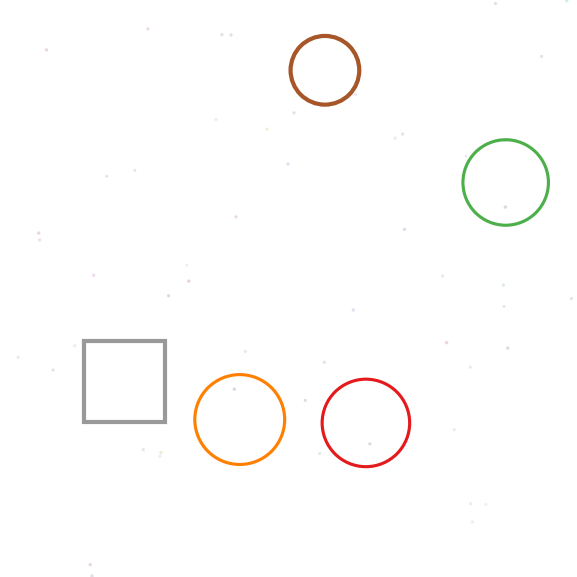[{"shape": "circle", "thickness": 1.5, "radius": 0.38, "center": [0.634, 0.267]}, {"shape": "circle", "thickness": 1.5, "radius": 0.37, "center": [0.876, 0.683]}, {"shape": "circle", "thickness": 1.5, "radius": 0.39, "center": [0.415, 0.273]}, {"shape": "circle", "thickness": 2, "radius": 0.3, "center": [0.563, 0.877]}, {"shape": "square", "thickness": 2, "radius": 0.35, "center": [0.216, 0.338]}]